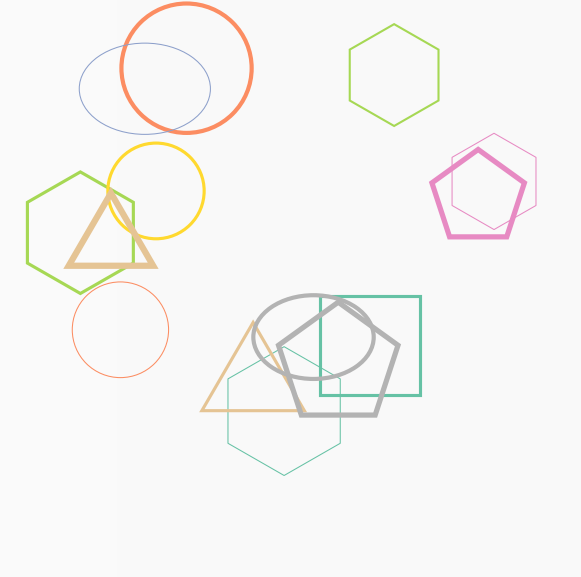[{"shape": "square", "thickness": 1.5, "radius": 0.43, "center": [0.637, 0.4]}, {"shape": "hexagon", "thickness": 0.5, "radius": 0.56, "center": [0.489, 0.287]}, {"shape": "circle", "thickness": 0.5, "radius": 0.41, "center": [0.207, 0.428]}, {"shape": "circle", "thickness": 2, "radius": 0.56, "center": [0.321, 0.881]}, {"shape": "oval", "thickness": 0.5, "radius": 0.56, "center": [0.249, 0.845]}, {"shape": "pentagon", "thickness": 2.5, "radius": 0.42, "center": [0.823, 0.657]}, {"shape": "hexagon", "thickness": 0.5, "radius": 0.42, "center": [0.85, 0.685]}, {"shape": "hexagon", "thickness": 1, "radius": 0.44, "center": [0.678, 0.869]}, {"shape": "hexagon", "thickness": 1.5, "radius": 0.53, "center": [0.138, 0.596]}, {"shape": "circle", "thickness": 1.5, "radius": 0.41, "center": [0.268, 0.669]}, {"shape": "triangle", "thickness": 3, "radius": 0.42, "center": [0.191, 0.581]}, {"shape": "triangle", "thickness": 1.5, "radius": 0.51, "center": [0.435, 0.339]}, {"shape": "pentagon", "thickness": 2.5, "radius": 0.54, "center": [0.582, 0.368]}, {"shape": "oval", "thickness": 2, "radius": 0.52, "center": [0.539, 0.415]}]